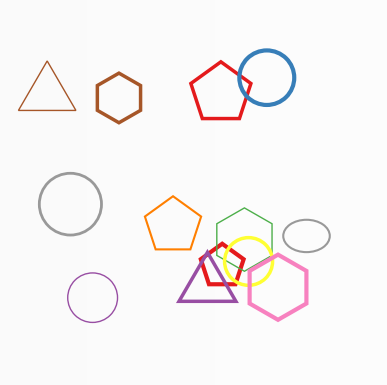[{"shape": "pentagon", "thickness": 2.5, "radius": 0.41, "center": [0.57, 0.758]}, {"shape": "pentagon", "thickness": 3, "radius": 0.29, "center": [0.573, 0.309]}, {"shape": "circle", "thickness": 3, "radius": 0.35, "center": [0.689, 0.798]}, {"shape": "hexagon", "thickness": 1, "radius": 0.41, "center": [0.631, 0.378]}, {"shape": "circle", "thickness": 1, "radius": 0.32, "center": [0.239, 0.227]}, {"shape": "triangle", "thickness": 2.5, "radius": 0.42, "center": [0.535, 0.26]}, {"shape": "pentagon", "thickness": 1.5, "radius": 0.38, "center": [0.447, 0.414]}, {"shape": "circle", "thickness": 2.5, "radius": 0.31, "center": [0.641, 0.321]}, {"shape": "triangle", "thickness": 1, "radius": 0.43, "center": [0.122, 0.756]}, {"shape": "hexagon", "thickness": 2.5, "radius": 0.32, "center": [0.307, 0.746]}, {"shape": "hexagon", "thickness": 3, "radius": 0.42, "center": [0.717, 0.254]}, {"shape": "circle", "thickness": 2, "radius": 0.4, "center": [0.182, 0.47]}, {"shape": "oval", "thickness": 1.5, "radius": 0.3, "center": [0.791, 0.387]}]